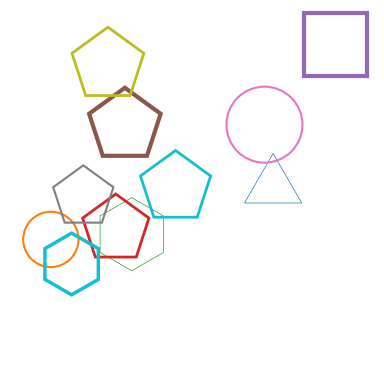[{"shape": "triangle", "thickness": 0.5, "radius": 0.43, "center": [0.709, 0.516]}, {"shape": "circle", "thickness": 1.5, "radius": 0.36, "center": [0.132, 0.378]}, {"shape": "hexagon", "thickness": 0.5, "radius": 0.47, "center": [0.342, 0.392]}, {"shape": "pentagon", "thickness": 2, "radius": 0.45, "center": [0.301, 0.406]}, {"shape": "square", "thickness": 3, "radius": 0.41, "center": [0.871, 0.885]}, {"shape": "pentagon", "thickness": 3, "radius": 0.49, "center": [0.324, 0.674]}, {"shape": "circle", "thickness": 1.5, "radius": 0.49, "center": [0.687, 0.676]}, {"shape": "pentagon", "thickness": 1.5, "radius": 0.41, "center": [0.216, 0.488]}, {"shape": "pentagon", "thickness": 2, "radius": 0.49, "center": [0.28, 0.831]}, {"shape": "hexagon", "thickness": 2.5, "radius": 0.4, "center": [0.186, 0.314]}, {"shape": "pentagon", "thickness": 2, "radius": 0.48, "center": [0.456, 0.513]}]